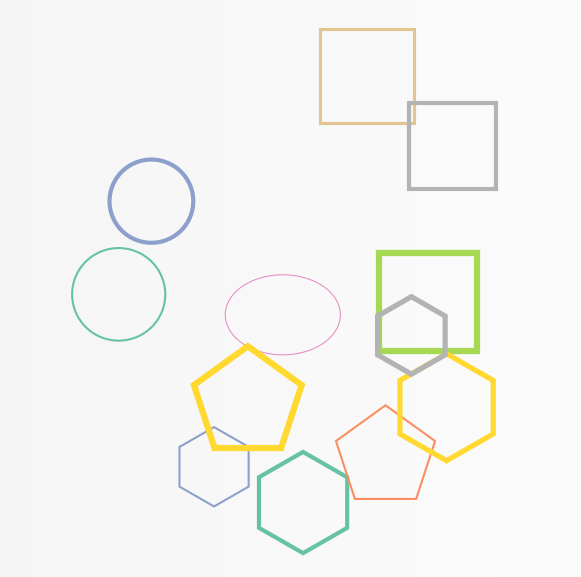[{"shape": "circle", "thickness": 1, "radius": 0.4, "center": [0.204, 0.489]}, {"shape": "hexagon", "thickness": 2, "radius": 0.44, "center": [0.521, 0.129]}, {"shape": "pentagon", "thickness": 1, "radius": 0.45, "center": [0.663, 0.208]}, {"shape": "hexagon", "thickness": 1, "radius": 0.34, "center": [0.368, 0.191]}, {"shape": "circle", "thickness": 2, "radius": 0.36, "center": [0.26, 0.651]}, {"shape": "oval", "thickness": 0.5, "radius": 0.5, "center": [0.487, 0.454]}, {"shape": "square", "thickness": 3, "radius": 0.42, "center": [0.737, 0.476]}, {"shape": "pentagon", "thickness": 3, "radius": 0.49, "center": [0.426, 0.302]}, {"shape": "hexagon", "thickness": 2.5, "radius": 0.46, "center": [0.768, 0.294]}, {"shape": "square", "thickness": 1.5, "radius": 0.41, "center": [0.631, 0.867]}, {"shape": "hexagon", "thickness": 2.5, "radius": 0.34, "center": [0.708, 0.418]}, {"shape": "square", "thickness": 2, "radius": 0.37, "center": [0.779, 0.746]}]